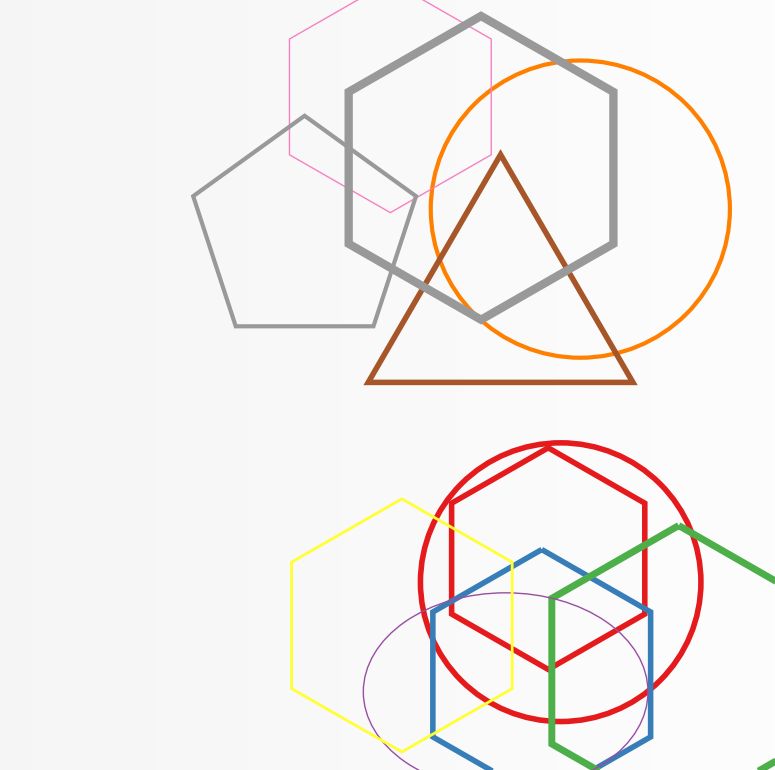[{"shape": "hexagon", "thickness": 2, "radius": 0.72, "center": [0.707, 0.275]}, {"shape": "circle", "thickness": 2, "radius": 0.9, "center": [0.723, 0.244]}, {"shape": "hexagon", "thickness": 2, "radius": 0.81, "center": [0.699, 0.124]}, {"shape": "hexagon", "thickness": 2.5, "radius": 0.95, "center": [0.876, 0.128]}, {"shape": "oval", "thickness": 0.5, "radius": 0.92, "center": [0.652, 0.102]}, {"shape": "circle", "thickness": 1.5, "radius": 0.96, "center": [0.749, 0.728]}, {"shape": "hexagon", "thickness": 1, "radius": 0.82, "center": [0.519, 0.188]}, {"shape": "triangle", "thickness": 2, "radius": 0.99, "center": [0.646, 0.602]}, {"shape": "hexagon", "thickness": 0.5, "radius": 0.75, "center": [0.504, 0.874]}, {"shape": "hexagon", "thickness": 3, "radius": 0.99, "center": [0.621, 0.782]}, {"shape": "pentagon", "thickness": 1.5, "radius": 0.76, "center": [0.393, 0.699]}]